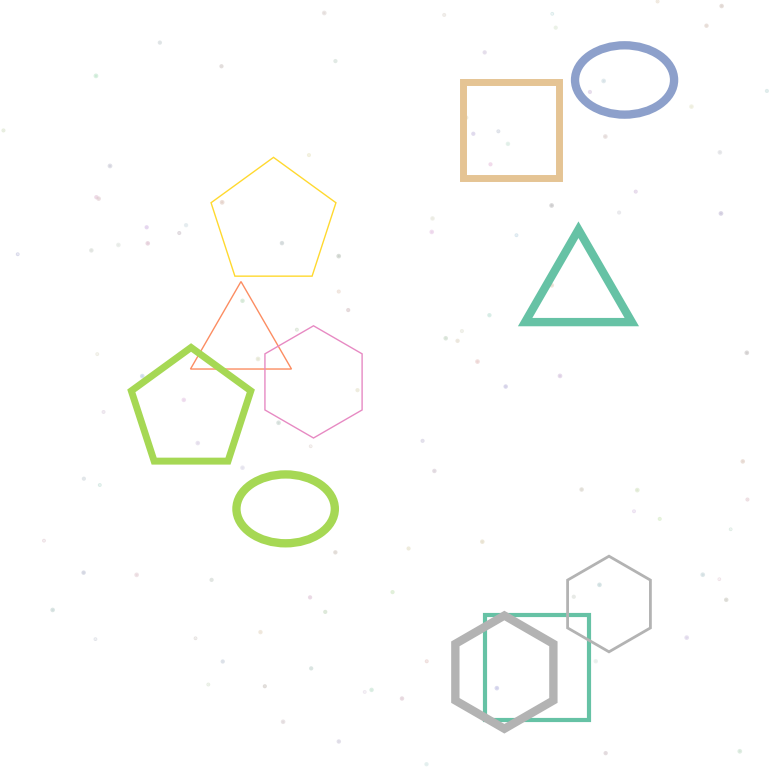[{"shape": "triangle", "thickness": 3, "radius": 0.4, "center": [0.751, 0.622]}, {"shape": "square", "thickness": 1.5, "radius": 0.34, "center": [0.698, 0.133]}, {"shape": "triangle", "thickness": 0.5, "radius": 0.38, "center": [0.313, 0.559]}, {"shape": "oval", "thickness": 3, "radius": 0.32, "center": [0.811, 0.896]}, {"shape": "hexagon", "thickness": 0.5, "radius": 0.36, "center": [0.407, 0.504]}, {"shape": "pentagon", "thickness": 2.5, "radius": 0.41, "center": [0.248, 0.467]}, {"shape": "oval", "thickness": 3, "radius": 0.32, "center": [0.371, 0.339]}, {"shape": "pentagon", "thickness": 0.5, "radius": 0.43, "center": [0.355, 0.71]}, {"shape": "square", "thickness": 2.5, "radius": 0.31, "center": [0.664, 0.831]}, {"shape": "hexagon", "thickness": 3, "radius": 0.37, "center": [0.655, 0.127]}, {"shape": "hexagon", "thickness": 1, "radius": 0.31, "center": [0.791, 0.216]}]